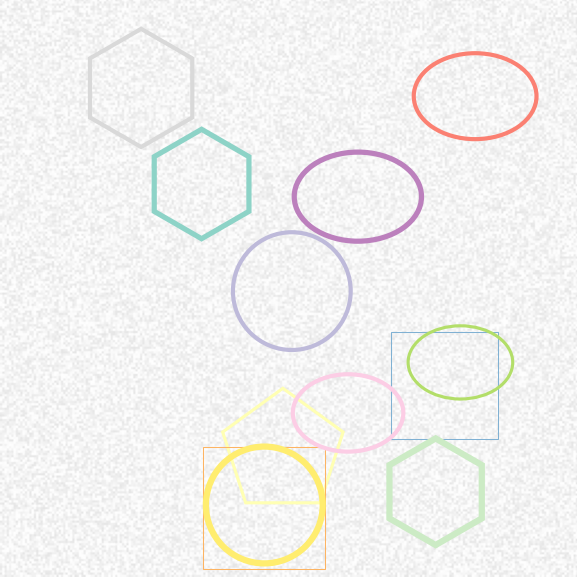[{"shape": "hexagon", "thickness": 2.5, "radius": 0.47, "center": [0.349, 0.68]}, {"shape": "pentagon", "thickness": 1.5, "radius": 0.55, "center": [0.49, 0.217]}, {"shape": "circle", "thickness": 2, "radius": 0.51, "center": [0.505, 0.495]}, {"shape": "oval", "thickness": 2, "radius": 0.53, "center": [0.823, 0.833]}, {"shape": "square", "thickness": 0.5, "radius": 0.46, "center": [0.769, 0.332]}, {"shape": "square", "thickness": 0.5, "radius": 0.53, "center": [0.457, 0.12]}, {"shape": "oval", "thickness": 1.5, "radius": 0.45, "center": [0.797, 0.372]}, {"shape": "oval", "thickness": 2, "radius": 0.48, "center": [0.603, 0.284]}, {"shape": "hexagon", "thickness": 2, "radius": 0.51, "center": [0.244, 0.847]}, {"shape": "oval", "thickness": 2.5, "radius": 0.55, "center": [0.62, 0.659]}, {"shape": "hexagon", "thickness": 3, "radius": 0.46, "center": [0.754, 0.148]}, {"shape": "circle", "thickness": 3, "radius": 0.51, "center": [0.458, 0.125]}]